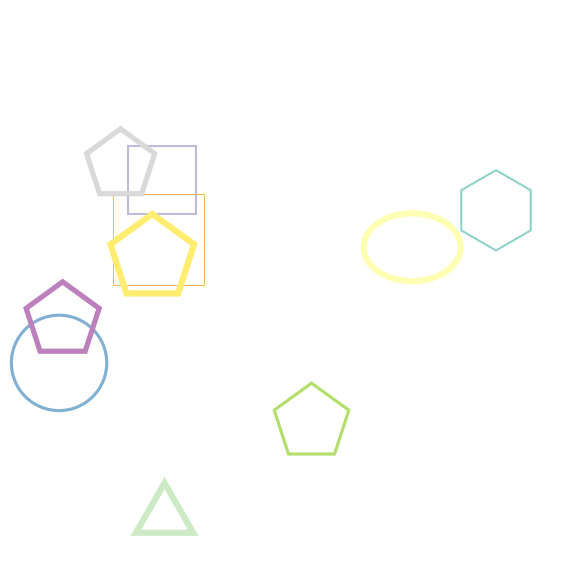[{"shape": "hexagon", "thickness": 1, "radius": 0.35, "center": [0.859, 0.635]}, {"shape": "oval", "thickness": 3, "radius": 0.42, "center": [0.714, 0.571]}, {"shape": "square", "thickness": 1, "radius": 0.29, "center": [0.281, 0.687]}, {"shape": "circle", "thickness": 1.5, "radius": 0.41, "center": [0.102, 0.371]}, {"shape": "square", "thickness": 0.5, "radius": 0.39, "center": [0.275, 0.584]}, {"shape": "pentagon", "thickness": 1.5, "radius": 0.34, "center": [0.539, 0.268]}, {"shape": "pentagon", "thickness": 2.5, "radius": 0.31, "center": [0.209, 0.714]}, {"shape": "pentagon", "thickness": 2.5, "radius": 0.33, "center": [0.108, 0.445]}, {"shape": "triangle", "thickness": 3, "radius": 0.29, "center": [0.285, 0.105]}, {"shape": "pentagon", "thickness": 3, "radius": 0.38, "center": [0.264, 0.553]}]